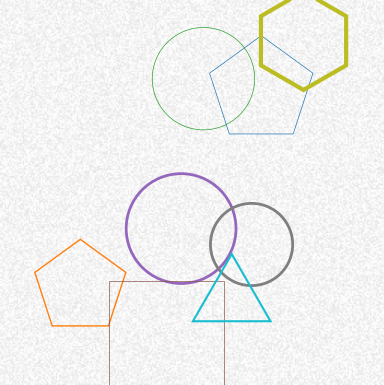[{"shape": "pentagon", "thickness": 0.5, "radius": 0.71, "center": [0.679, 0.766]}, {"shape": "pentagon", "thickness": 1, "radius": 0.62, "center": [0.209, 0.254]}, {"shape": "circle", "thickness": 0.5, "radius": 0.66, "center": [0.528, 0.796]}, {"shape": "circle", "thickness": 2, "radius": 0.71, "center": [0.47, 0.406]}, {"shape": "square", "thickness": 0.5, "radius": 0.74, "center": [0.433, 0.122]}, {"shape": "circle", "thickness": 2, "radius": 0.53, "center": [0.653, 0.365]}, {"shape": "hexagon", "thickness": 3, "radius": 0.64, "center": [0.788, 0.894]}, {"shape": "triangle", "thickness": 1.5, "radius": 0.58, "center": [0.602, 0.224]}]